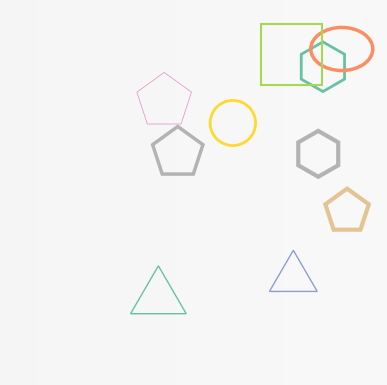[{"shape": "triangle", "thickness": 1, "radius": 0.41, "center": [0.409, 0.227]}, {"shape": "hexagon", "thickness": 2, "radius": 0.32, "center": [0.833, 0.827]}, {"shape": "oval", "thickness": 2.5, "radius": 0.4, "center": [0.882, 0.873]}, {"shape": "triangle", "thickness": 1, "radius": 0.36, "center": [0.757, 0.279]}, {"shape": "pentagon", "thickness": 0.5, "radius": 0.37, "center": [0.424, 0.738]}, {"shape": "square", "thickness": 1.5, "radius": 0.4, "center": [0.753, 0.859]}, {"shape": "circle", "thickness": 2, "radius": 0.29, "center": [0.601, 0.681]}, {"shape": "pentagon", "thickness": 3, "radius": 0.29, "center": [0.896, 0.451]}, {"shape": "hexagon", "thickness": 3, "radius": 0.3, "center": [0.821, 0.6]}, {"shape": "pentagon", "thickness": 2.5, "radius": 0.34, "center": [0.459, 0.603]}]